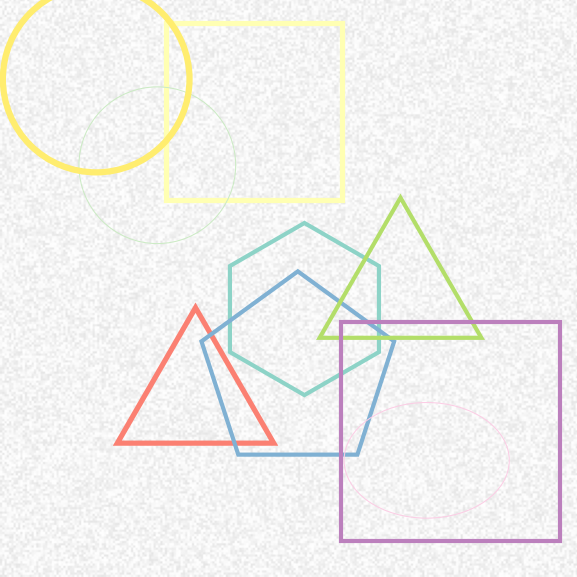[{"shape": "hexagon", "thickness": 2, "radius": 0.74, "center": [0.527, 0.464]}, {"shape": "square", "thickness": 2.5, "radius": 0.76, "center": [0.439, 0.806]}, {"shape": "triangle", "thickness": 2.5, "radius": 0.78, "center": [0.339, 0.31]}, {"shape": "pentagon", "thickness": 2, "radius": 0.88, "center": [0.516, 0.354]}, {"shape": "triangle", "thickness": 2, "radius": 0.81, "center": [0.694, 0.495]}, {"shape": "oval", "thickness": 0.5, "radius": 0.72, "center": [0.739, 0.202]}, {"shape": "square", "thickness": 2, "radius": 0.95, "center": [0.78, 0.252]}, {"shape": "circle", "thickness": 0.5, "radius": 0.68, "center": [0.272, 0.713]}, {"shape": "circle", "thickness": 3, "radius": 0.81, "center": [0.167, 0.862]}]